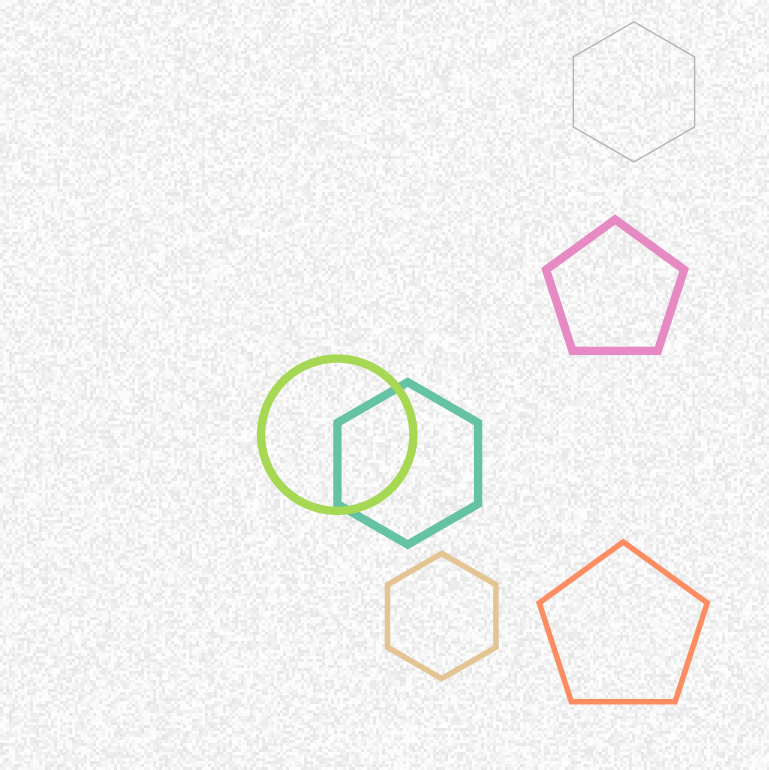[{"shape": "hexagon", "thickness": 3, "radius": 0.53, "center": [0.53, 0.398]}, {"shape": "pentagon", "thickness": 2, "radius": 0.57, "center": [0.809, 0.182]}, {"shape": "pentagon", "thickness": 3, "radius": 0.47, "center": [0.799, 0.621]}, {"shape": "circle", "thickness": 3, "radius": 0.49, "center": [0.438, 0.435]}, {"shape": "hexagon", "thickness": 2, "radius": 0.41, "center": [0.574, 0.2]}, {"shape": "hexagon", "thickness": 0.5, "radius": 0.45, "center": [0.823, 0.881]}]